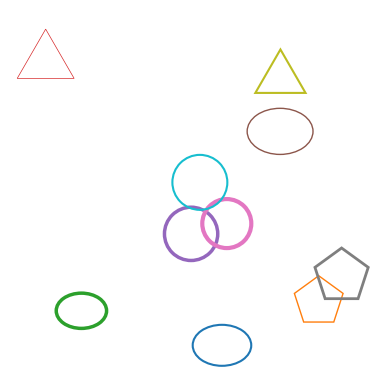[{"shape": "oval", "thickness": 1.5, "radius": 0.38, "center": [0.577, 0.103]}, {"shape": "pentagon", "thickness": 1, "radius": 0.33, "center": [0.828, 0.217]}, {"shape": "oval", "thickness": 2.5, "radius": 0.33, "center": [0.211, 0.193]}, {"shape": "triangle", "thickness": 0.5, "radius": 0.43, "center": [0.119, 0.839]}, {"shape": "circle", "thickness": 2.5, "radius": 0.35, "center": [0.496, 0.393]}, {"shape": "oval", "thickness": 1, "radius": 0.43, "center": [0.727, 0.659]}, {"shape": "circle", "thickness": 3, "radius": 0.32, "center": [0.589, 0.419]}, {"shape": "pentagon", "thickness": 2, "radius": 0.36, "center": [0.887, 0.283]}, {"shape": "triangle", "thickness": 1.5, "radius": 0.38, "center": [0.728, 0.796]}, {"shape": "circle", "thickness": 1.5, "radius": 0.36, "center": [0.519, 0.526]}]